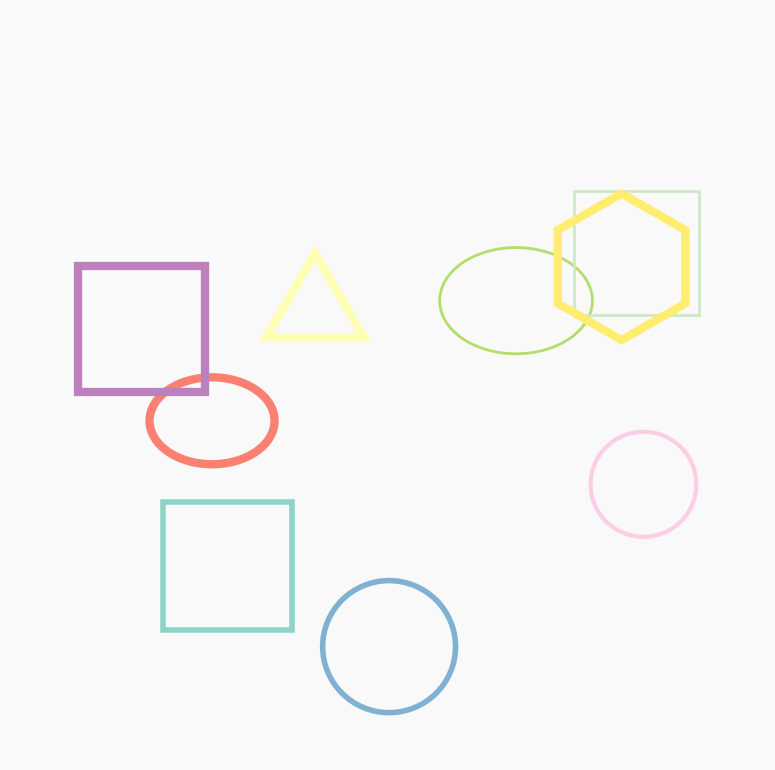[{"shape": "square", "thickness": 2, "radius": 0.42, "center": [0.293, 0.265]}, {"shape": "triangle", "thickness": 3, "radius": 0.36, "center": [0.407, 0.598]}, {"shape": "oval", "thickness": 3, "radius": 0.4, "center": [0.274, 0.454]}, {"shape": "circle", "thickness": 2, "radius": 0.43, "center": [0.502, 0.16]}, {"shape": "oval", "thickness": 1, "radius": 0.49, "center": [0.666, 0.61]}, {"shape": "circle", "thickness": 1.5, "radius": 0.34, "center": [0.83, 0.371]}, {"shape": "square", "thickness": 3, "radius": 0.41, "center": [0.182, 0.573]}, {"shape": "square", "thickness": 1, "radius": 0.4, "center": [0.822, 0.671]}, {"shape": "hexagon", "thickness": 3, "radius": 0.48, "center": [0.802, 0.654]}]